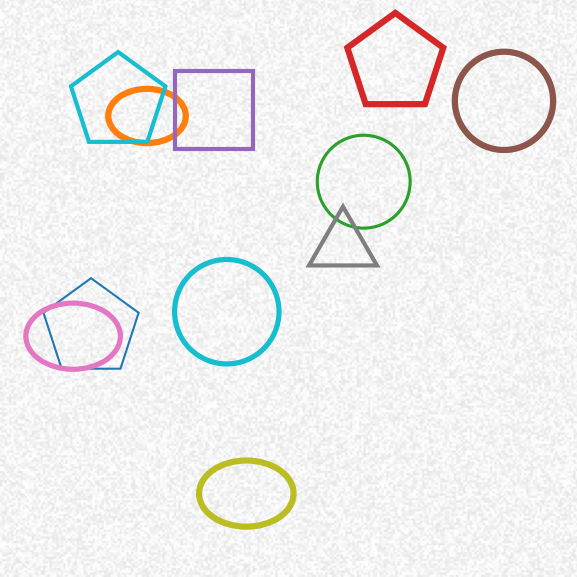[{"shape": "pentagon", "thickness": 1, "radius": 0.43, "center": [0.158, 0.431]}, {"shape": "oval", "thickness": 3, "radius": 0.34, "center": [0.255, 0.798]}, {"shape": "circle", "thickness": 1.5, "radius": 0.4, "center": [0.63, 0.685]}, {"shape": "pentagon", "thickness": 3, "radius": 0.44, "center": [0.684, 0.889]}, {"shape": "square", "thickness": 2, "radius": 0.34, "center": [0.371, 0.808]}, {"shape": "circle", "thickness": 3, "radius": 0.43, "center": [0.873, 0.824]}, {"shape": "oval", "thickness": 2.5, "radius": 0.41, "center": [0.127, 0.417]}, {"shape": "triangle", "thickness": 2, "radius": 0.34, "center": [0.594, 0.573]}, {"shape": "oval", "thickness": 3, "radius": 0.41, "center": [0.427, 0.144]}, {"shape": "circle", "thickness": 2.5, "radius": 0.45, "center": [0.393, 0.459]}, {"shape": "pentagon", "thickness": 2, "radius": 0.43, "center": [0.205, 0.823]}]